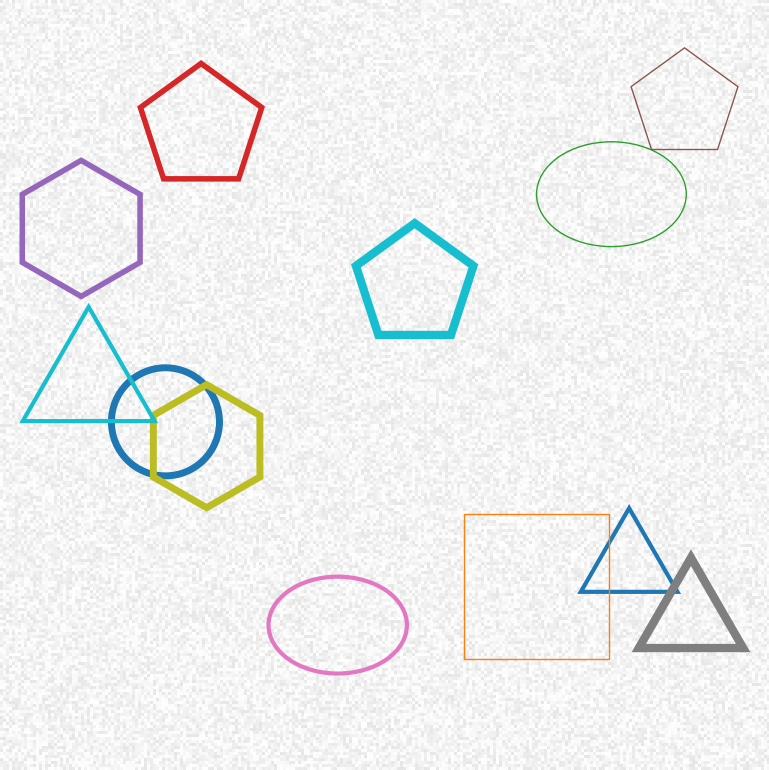[{"shape": "triangle", "thickness": 1.5, "radius": 0.36, "center": [0.817, 0.268]}, {"shape": "circle", "thickness": 2.5, "radius": 0.35, "center": [0.215, 0.452]}, {"shape": "square", "thickness": 0.5, "radius": 0.47, "center": [0.697, 0.238]}, {"shape": "oval", "thickness": 0.5, "radius": 0.49, "center": [0.794, 0.748]}, {"shape": "pentagon", "thickness": 2, "radius": 0.41, "center": [0.261, 0.835]}, {"shape": "hexagon", "thickness": 2, "radius": 0.44, "center": [0.105, 0.703]}, {"shape": "pentagon", "thickness": 0.5, "radius": 0.36, "center": [0.889, 0.865]}, {"shape": "oval", "thickness": 1.5, "radius": 0.45, "center": [0.439, 0.188]}, {"shape": "triangle", "thickness": 3, "radius": 0.39, "center": [0.897, 0.198]}, {"shape": "hexagon", "thickness": 2.5, "radius": 0.4, "center": [0.268, 0.421]}, {"shape": "triangle", "thickness": 1.5, "radius": 0.49, "center": [0.115, 0.503]}, {"shape": "pentagon", "thickness": 3, "radius": 0.4, "center": [0.539, 0.63]}]